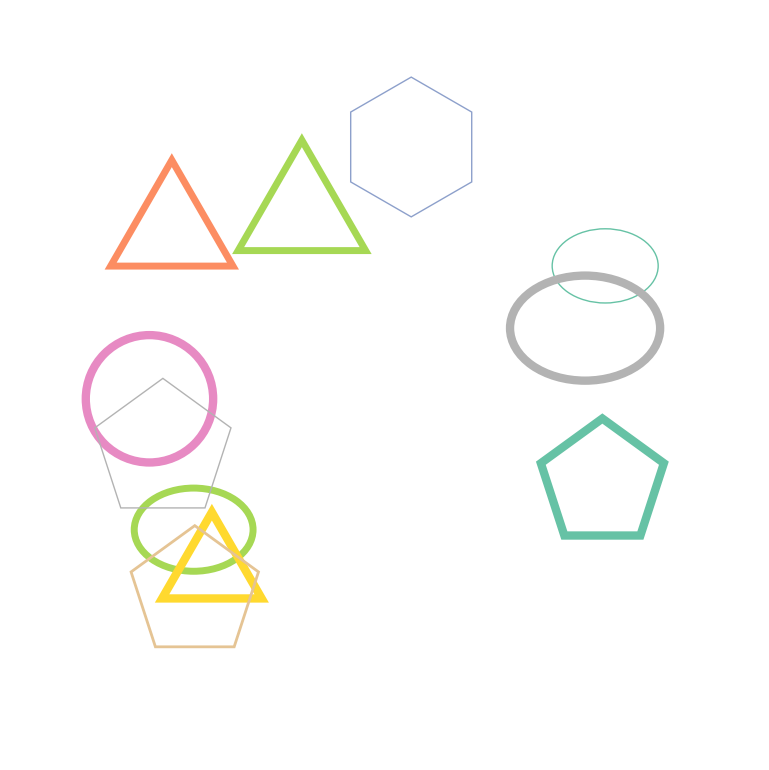[{"shape": "pentagon", "thickness": 3, "radius": 0.42, "center": [0.782, 0.372]}, {"shape": "oval", "thickness": 0.5, "radius": 0.34, "center": [0.786, 0.655]}, {"shape": "triangle", "thickness": 2.5, "radius": 0.46, "center": [0.223, 0.7]}, {"shape": "hexagon", "thickness": 0.5, "radius": 0.45, "center": [0.534, 0.809]}, {"shape": "circle", "thickness": 3, "radius": 0.41, "center": [0.194, 0.482]}, {"shape": "triangle", "thickness": 2.5, "radius": 0.48, "center": [0.392, 0.722]}, {"shape": "oval", "thickness": 2.5, "radius": 0.39, "center": [0.251, 0.312]}, {"shape": "triangle", "thickness": 3, "radius": 0.37, "center": [0.275, 0.26]}, {"shape": "pentagon", "thickness": 1, "radius": 0.44, "center": [0.253, 0.23]}, {"shape": "oval", "thickness": 3, "radius": 0.49, "center": [0.76, 0.574]}, {"shape": "pentagon", "thickness": 0.5, "radius": 0.46, "center": [0.212, 0.416]}]